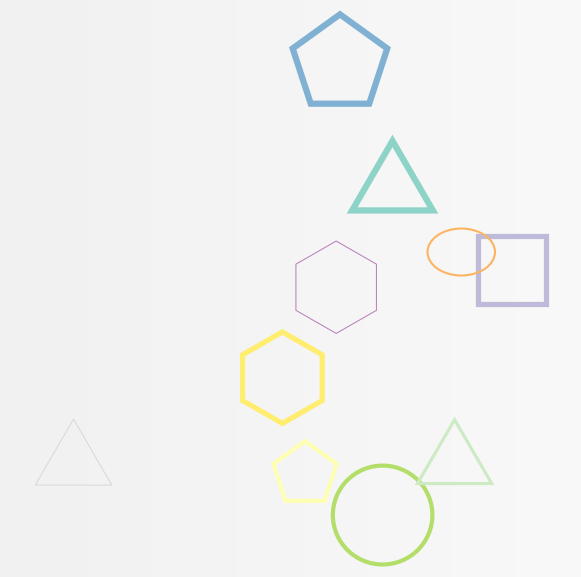[{"shape": "triangle", "thickness": 3, "radius": 0.4, "center": [0.675, 0.675]}, {"shape": "pentagon", "thickness": 2, "radius": 0.29, "center": [0.525, 0.178]}, {"shape": "square", "thickness": 2.5, "radius": 0.29, "center": [0.881, 0.531]}, {"shape": "pentagon", "thickness": 3, "radius": 0.43, "center": [0.585, 0.889]}, {"shape": "oval", "thickness": 1, "radius": 0.29, "center": [0.794, 0.563]}, {"shape": "circle", "thickness": 2, "radius": 0.43, "center": [0.658, 0.107]}, {"shape": "triangle", "thickness": 0.5, "radius": 0.38, "center": [0.127, 0.197]}, {"shape": "hexagon", "thickness": 0.5, "radius": 0.4, "center": [0.578, 0.502]}, {"shape": "triangle", "thickness": 1.5, "radius": 0.37, "center": [0.782, 0.199]}, {"shape": "hexagon", "thickness": 2.5, "radius": 0.4, "center": [0.486, 0.345]}]